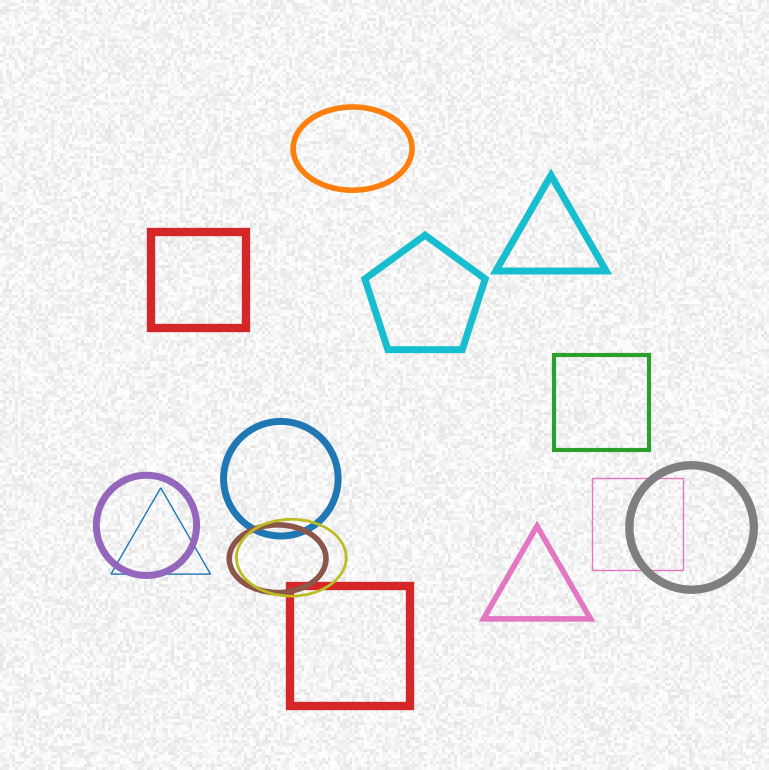[{"shape": "triangle", "thickness": 0.5, "radius": 0.37, "center": [0.209, 0.292]}, {"shape": "circle", "thickness": 2.5, "radius": 0.37, "center": [0.365, 0.378]}, {"shape": "oval", "thickness": 2, "radius": 0.39, "center": [0.458, 0.807]}, {"shape": "square", "thickness": 1.5, "radius": 0.31, "center": [0.781, 0.477]}, {"shape": "square", "thickness": 3, "radius": 0.39, "center": [0.454, 0.161]}, {"shape": "square", "thickness": 3, "radius": 0.31, "center": [0.258, 0.636]}, {"shape": "circle", "thickness": 2.5, "radius": 0.33, "center": [0.19, 0.318]}, {"shape": "oval", "thickness": 2, "radius": 0.31, "center": [0.361, 0.274]}, {"shape": "square", "thickness": 0.5, "radius": 0.3, "center": [0.828, 0.319]}, {"shape": "triangle", "thickness": 2, "radius": 0.4, "center": [0.697, 0.236]}, {"shape": "circle", "thickness": 3, "radius": 0.4, "center": [0.898, 0.315]}, {"shape": "oval", "thickness": 1, "radius": 0.36, "center": [0.378, 0.276]}, {"shape": "pentagon", "thickness": 2.5, "radius": 0.41, "center": [0.552, 0.612]}, {"shape": "triangle", "thickness": 2.5, "radius": 0.41, "center": [0.716, 0.689]}]